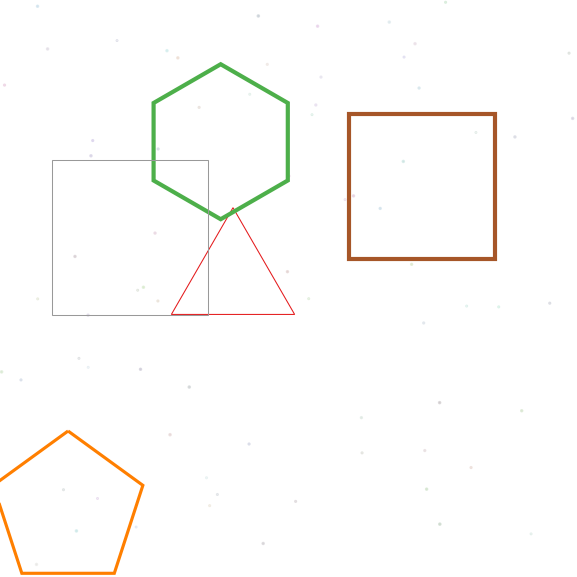[{"shape": "triangle", "thickness": 0.5, "radius": 0.62, "center": [0.403, 0.516]}, {"shape": "hexagon", "thickness": 2, "radius": 0.67, "center": [0.382, 0.754]}, {"shape": "pentagon", "thickness": 1.5, "radius": 0.68, "center": [0.118, 0.117]}, {"shape": "square", "thickness": 2, "radius": 0.63, "center": [0.731, 0.676]}, {"shape": "square", "thickness": 0.5, "radius": 0.67, "center": [0.225, 0.588]}]